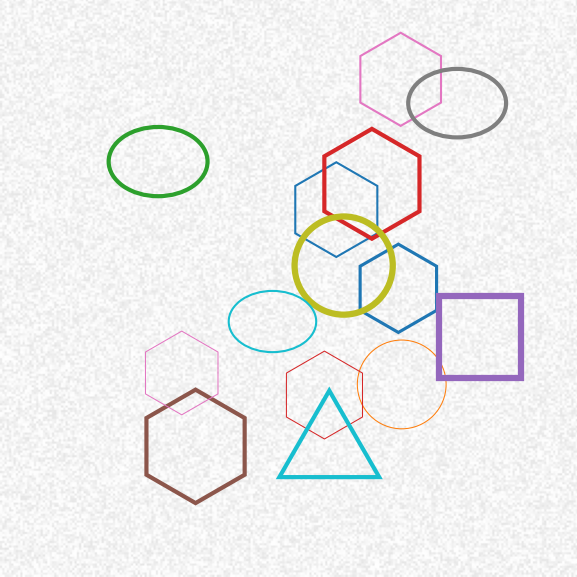[{"shape": "hexagon", "thickness": 1.5, "radius": 0.38, "center": [0.69, 0.5]}, {"shape": "hexagon", "thickness": 1, "radius": 0.41, "center": [0.582, 0.636]}, {"shape": "circle", "thickness": 0.5, "radius": 0.38, "center": [0.696, 0.333]}, {"shape": "oval", "thickness": 2, "radius": 0.43, "center": [0.274, 0.719]}, {"shape": "hexagon", "thickness": 0.5, "radius": 0.38, "center": [0.562, 0.315]}, {"shape": "hexagon", "thickness": 2, "radius": 0.48, "center": [0.644, 0.681]}, {"shape": "square", "thickness": 3, "radius": 0.35, "center": [0.831, 0.415]}, {"shape": "hexagon", "thickness": 2, "radius": 0.49, "center": [0.339, 0.226]}, {"shape": "hexagon", "thickness": 0.5, "radius": 0.36, "center": [0.315, 0.353]}, {"shape": "hexagon", "thickness": 1, "radius": 0.4, "center": [0.694, 0.862]}, {"shape": "oval", "thickness": 2, "radius": 0.42, "center": [0.792, 0.821]}, {"shape": "circle", "thickness": 3, "radius": 0.42, "center": [0.595, 0.539]}, {"shape": "triangle", "thickness": 2, "radius": 0.5, "center": [0.57, 0.223]}, {"shape": "oval", "thickness": 1, "radius": 0.38, "center": [0.472, 0.442]}]